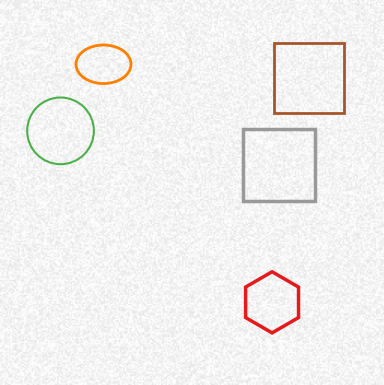[{"shape": "hexagon", "thickness": 2.5, "radius": 0.4, "center": [0.707, 0.215]}, {"shape": "circle", "thickness": 1.5, "radius": 0.43, "center": [0.157, 0.66]}, {"shape": "oval", "thickness": 2, "radius": 0.36, "center": [0.269, 0.833]}, {"shape": "square", "thickness": 2, "radius": 0.45, "center": [0.803, 0.798]}, {"shape": "square", "thickness": 2.5, "radius": 0.47, "center": [0.724, 0.572]}]